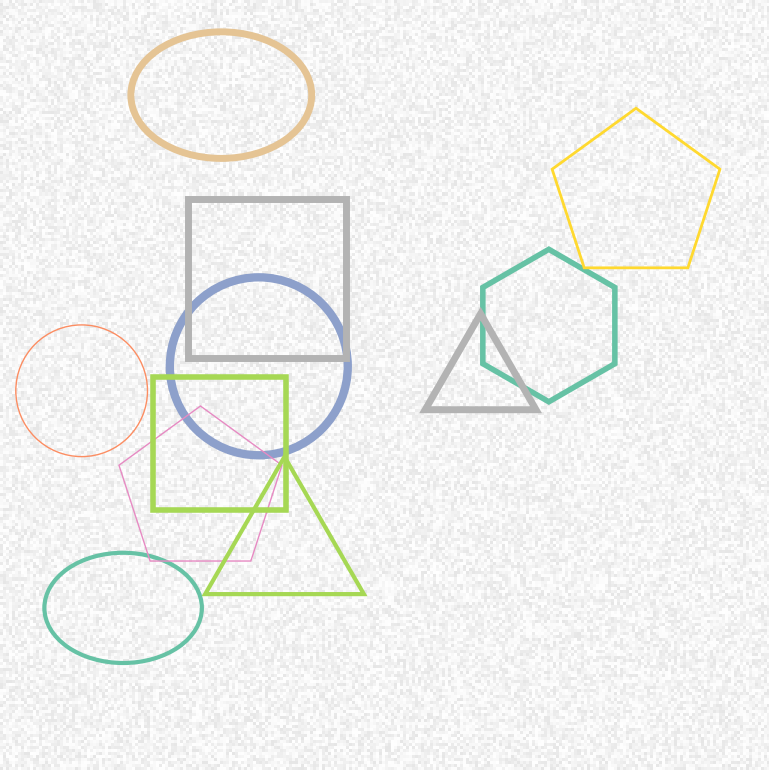[{"shape": "oval", "thickness": 1.5, "radius": 0.51, "center": [0.16, 0.211]}, {"shape": "hexagon", "thickness": 2, "radius": 0.5, "center": [0.713, 0.577]}, {"shape": "circle", "thickness": 0.5, "radius": 0.43, "center": [0.106, 0.493]}, {"shape": "circle", "thickness": 3, "radius": 0.58, "center": [0.336, 0.524]}, {"shape": "pentagon", "thickness": 0.5, "radius": 0.56, "center": [0.26, 0.361]}, {"shape": "square", "thickness": 2, "radius": 0.43, "center": [0.285, 0.424]}, {"shape": "triangle", "thickness": 1.5, "radius": 0.59, "center": [0.37, 0.288]}, {"shape": "pentagon", "thickness": 1, "radius": 0.57, "center": [0.826, 0.745]}, {"shape": "oval", "thickness": 2.5, "radius": 0.59, "center": [0.287, 0.876]}, {"shape": "triangle", "thickness": 2.5, "radius": 0.42, "center": [0.624, 0.509]}, {"shape": "square", "thickness": 2.5, "radius": 0.51, "center": [0.346, 0.638]}]